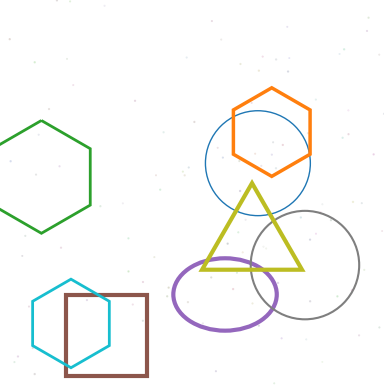[{"shape": "circle", "thickness": 1, "radius": 0.68, "center": [0.67, 0.576]}, {"shape": "hexagon", "thickness": 2.5, "radius": 0.58, "center": [0.706, 0.657]}, {"shape": "hexagon", "thickness": 2, "radius": 0.73, "center": [0.108, 0.541]}, {"shape": "oval", "thickness": 3, "radius": 0.67, "center": [0.585, 0.235]}, {"shape": "square", "thickness": 3, "radius": 0.53, "center": [0.277, 0.129]}, {"shape": "circle", "thickness": 1.5, "radius": 0.7, "center": [0.792, 0.311]}, {"shape": "triangle", "thickness": 3, "radius": 0.75, "center": [0.655, 0.374]}, {"shape": "hexagon", "thickness": 2, "radius": 0.58, "center": [0.184, 0.16]}]